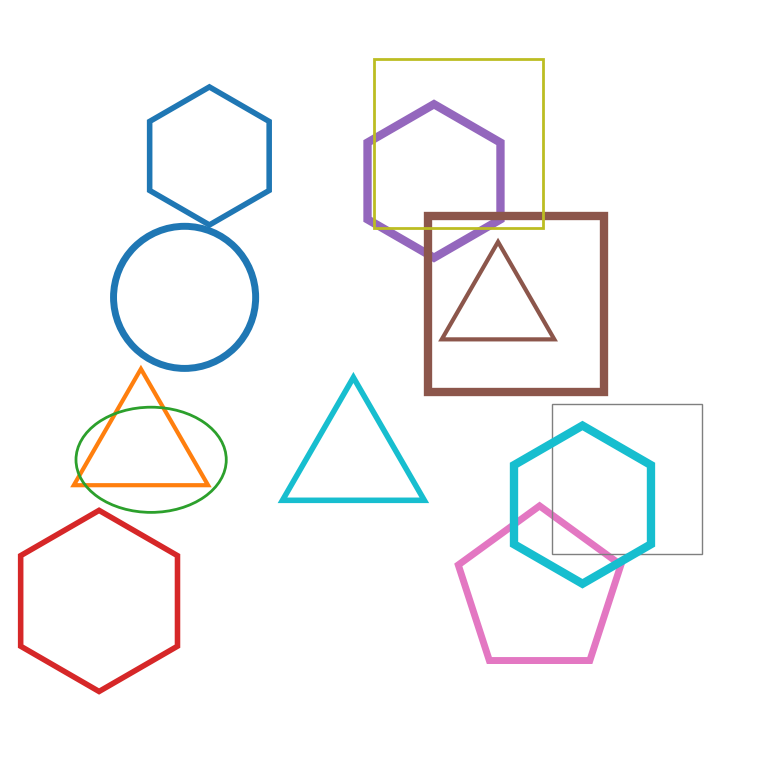[{"shape": "circle", "thickness": 2.5, "radius": 0.46, "center": [0.24, 0.614]}, {"shape": "hexagon", "thickness": 2, "radius": 0.45, "center": [0.272, 0.797]}, {"shape": "triangle", "thickness": 1.5, "radius": 0.5, "center": [0.183, 0.42]}, {"shape": "oval", "thickness": 1, "radius": 0.49, "center": [0.196, 0.403]}, {"shape": "hexagon", "thickness": 2, "radius": 0.59, "center": [0.129, 0.22]}, {"shape": "hexagon", "thickness": 3, "radius": 0.5, "center": [0.564, 0.765]}, {"shape": "square", "thickness": 3, "radius": 0.57, "center": [0.67, 0.605]}, {"shape": "triangle", "thickness": 1.5, "radius": 0.42, "center": [0.647, 0.601]}, {"shape": "pentagon", "thickness": 2.5, "radius": 0.56, "center": [0.701, 0.232]}, {"shape": "square", "thickness": 0.5, "radius": 0.49, "center": [0.814, 0.378]}, {"shape": "square", "thickness": 1, "radius": 0.55, "center": [0.596, 0.813]}, {"shape": "hexagon", "thickness": 3, "radius": 0.51, "center": [0.756, 0.345]}, {"shape": "triangle", "thickness": 2, "radius": 0.53, "center": [0.459, 0.403]}]